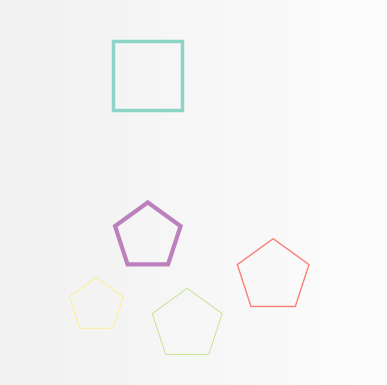[{"shape": "square", "thickness": 2.5, "radius": 0.45, "center": [0.38, 0.804]}, {"shape": "pentagon", "thickness": 1, "radius": 0.49, "center": [0.705, 0.283]}, {"shape": "pentagon", "thickness": 0.5, "radius": 0.47, "center": [0.483, 0.156]}, {"shape": "pentagon", "thickness": 3, "radius": 0.44, "center": [0.381, 0.385]}, {"shape": "pentagon", "thickness": 0.5, "radius": 0.37, "center": [0.248, 0.207]}]